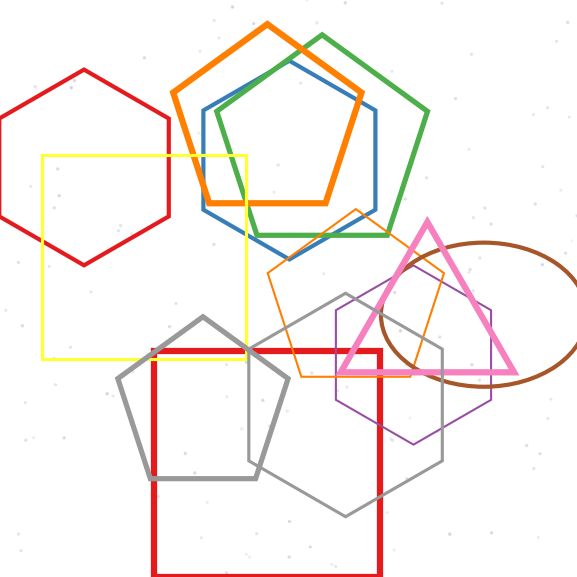[{"shape": "square", "thickness": 3, "radius": 0.98, "center": [0.462, 0.195]}, {"shape": "hexagon", "thickness": 2, "radius": 0.85, "center": [0.146, 0.709]}, {"shape": "hexagon", "thickness": 2, "radius": 0.86, "center": [0.501, 0.722]}, {"shape": "pentagon", "thickness": 2.5, "radius": 0.96, "center": [0.558, 0.747]}, {"shape": "hexagon", "thickness": 1, "radius": 0.78, "center": [0.716, 0.384]}, {"shape": "pentagon", "thickness": 1, "radius": 0.8, "center": [0.616, 0.477]}, {"shape": "pentagon", "thickness": 3, "radius": 0.86, "center": [0.463, 0.786]}, {"shape": "square", "thickness": 1.5, "radius": 0.89, "center": [0.249, 0.554]}, {"shape": "oval", "thickness": 2, "radius": 0.89, "center": [0.838, 0.454]}, {"shape": "triangle", "thickness": 3, "radius": 0.87, "center": [0.74, 0.441]}, {"shape": "hexagon", "thickness": 1.5, "radius": 0.97, "center": [0.598, 0.298]}, {"shape": "pentagon", "thickness": 2.5, "radius": 0.78, "center": [0.351, 0.296]}]